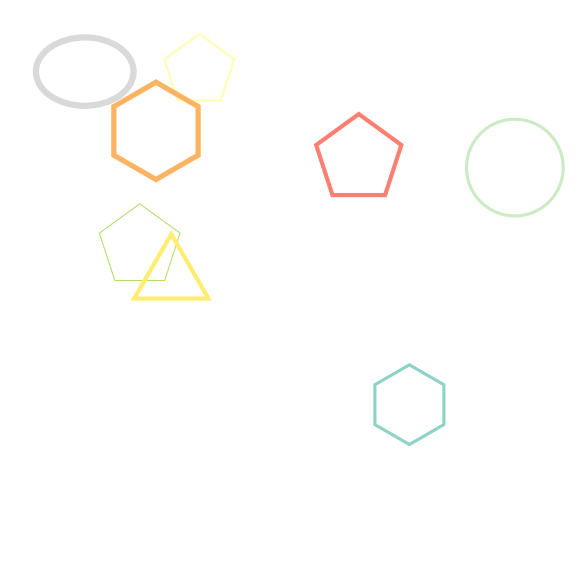[{"shape": "hexagon", "thickness": 1.5, "radius": 0.34, "center": [0.709, 0.298]}, {"shape": "pentagon", "thickness": 1, "radius": 0.32, "center": [0.345, 0.877]}, {"shape": "pentagon", "thickness": 2, "radius": 0.39, "center": [0.621, 0.724]}, {"shape": "hexagon", "thickness": 2.5, "radius": 0.42, "center": [0.27, 0.773]}, {"shape": "pentagon", "thickness": 0.5, "radius": 0.37, "center": [0.242, 0.573]}, {"shape": "oval", "thickness": 3, "radius": 0.42, "center": [0.147, 0.875]}, {"shape": "circle", "thickness": 1.5, "radius": 0.42, "center": [0.892, 0.709]}, {"shape": "triangle", "thickness": 2, "radius": 0.37, "center": [0.297, 0.519]}]